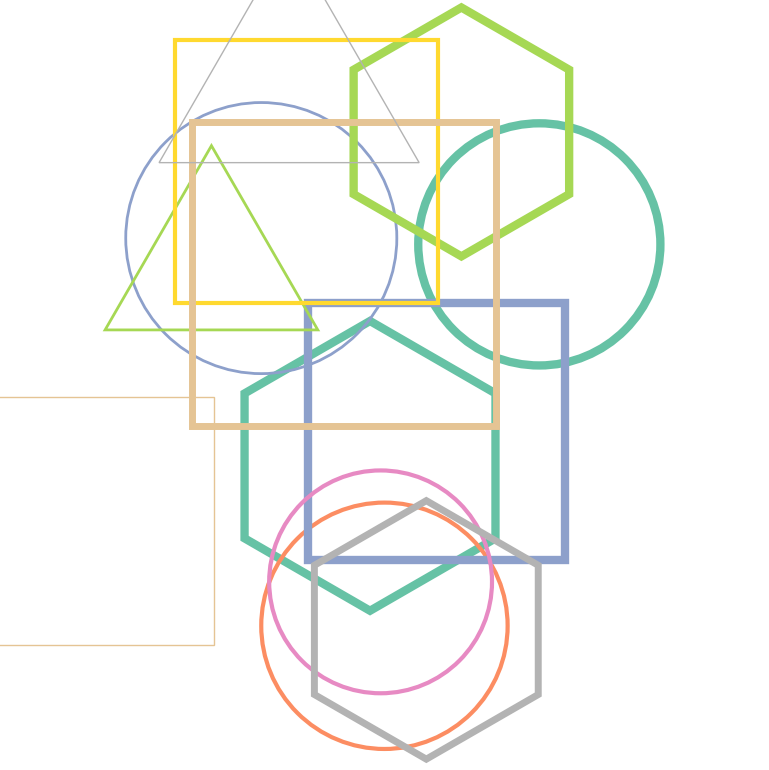[{"shape": "hexagon", "thickness": 3, "radius": 0.94, "center": [0.481, 0.395]}, {"shape": "circle", "thickness": 3, "radius": 0.79, "center": [0.7, 0.683]}, {"shape": "circle", "thickness": 1.5, "radius": 0.8, "center": [0.499, 0.187]}, {"shape": "circle", "thickness": 1, "radius": 0.88, "center": [0.339, 0.691]}, {"shape": "square", "thickness": 3, "radius": 0.83, "center": [0.567, 0.44]}, {"shape": "circle", "thickness": 1.5, "radius": 0.72, "center": [0.494, 0.244]}, {"shape": "hexagon", "thickness": 3, "radius": 0.81, "center": [0.599, 0.829]}, {"shape": "triangle", "thickness": 1, "radius": 0.8, "center": [0.275, 0.651]}, {"shape": "square", "thickness": 1.5, "radius": 0.86, "center": [0.398, 0.777]}, {"shape": "square", "thickness": 0.5, "radius": 0.81, "center": [0.117, 0.323]}, {"shape": "square", "thickness": 2.5, "radius": 0.99, "center": [0.446, 0.644]}, {"shape": "hexagon", "thickness": 2.5, "radius": 0.84, "center": [0.554, 0.182]}, {"shape": "triangle", "thickness": 0.5, "radius": 0.98, "center": [0.375, 0.886]}]